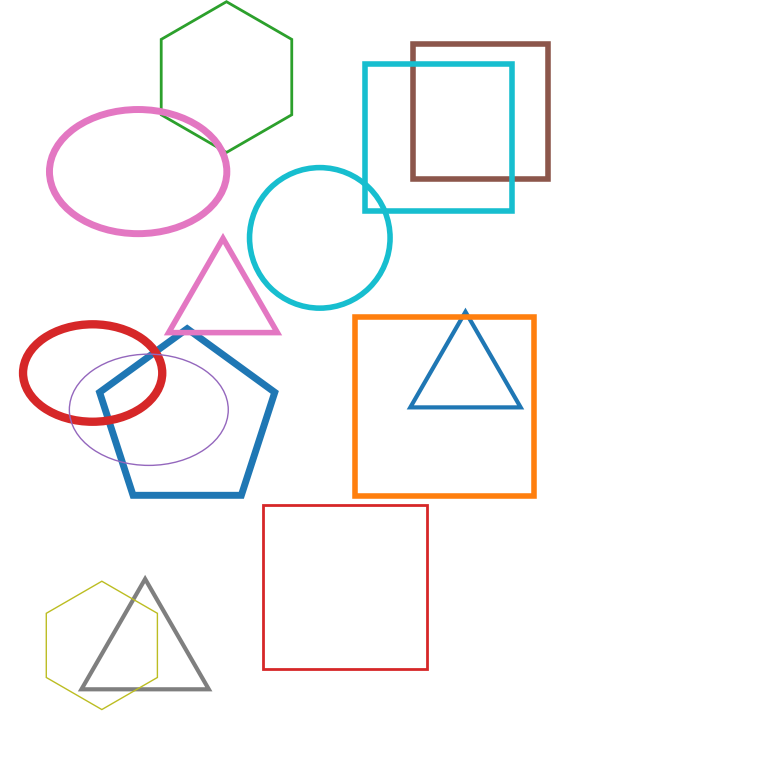[{"shape": "pentagon", "thickness": 2.5, "radius": 0.6, "center": [0.243, 0.454]}, {"shape": "triangle", "thickness": 1.5, "radius": 0.41, "center": [0.605, 0.512]}, {"shape": "square", "thickness": 2, "radius": 0.58, "center": [0.577, 0.472]}, {"shape": "hexagon", "thickness": 1, "radius": 0.49, "center": [0.294, 0.9]}, {"shape": "square", "thickness": 1, "radius": 0.53, "center": [0.448, 0.237]}, {"shape": "oval", "thickness": 3, "radius": 0.45, "center": [0.12, 0.516]}, {"shape": "oval", "thickness": 0.5, "radius": 0.52, "center": [0.193, 0.468]}, {"shape": "square", "thickness": 2, "radius": 0.44, "center": [0.624, 0.855]}, {"shape": "triangle", "thickness": 2, "radius": 0.41, "center": [0.29, 0.609]}, {"shape": "oval", "thickness": 2.5, "radius": 0.58, "center": [0.179, 0.777]}, {"shape": "triangle", "thickness": 1.5, "radius": 0.48, "center": [0.188, 0.153]}, {"shape": "hexagon", "thickness": 0.5, "radius": 0.42, "center": [0.132, 0.162]}, {"shape": "circle", "thickness": 2, "radius": 0.46, "center": [0.415, 0.691]}, {"shape": "square", "thickness": 2, "radius": 0.48, "center": [0.57, 0.822]}]